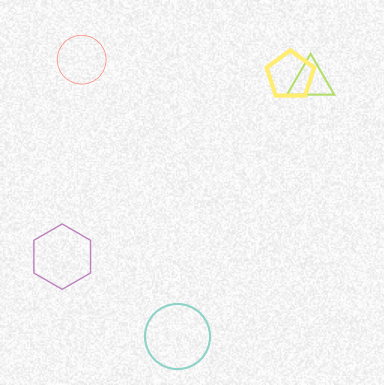[{"shape": "circle", "thickness": 1.5, "radius": 0.42, "center": [0.461, 0.126]}, {"shape": "circle", "thickness": 0.5, "radius": 0.32, "center": [0.212, 0.845]}, {"shape": "triangle", "thickness": 1.5, "radius": 0.35, "center": [0.807, 0.79]}, {"shape": "hexagon", "thickness": 1, "radius": 0.42, "center": [0.162, 0.333]}, {"shape": "pentagon", "thickness": 3, "radius": 0.32, "center": [0.754, 0.804]}]